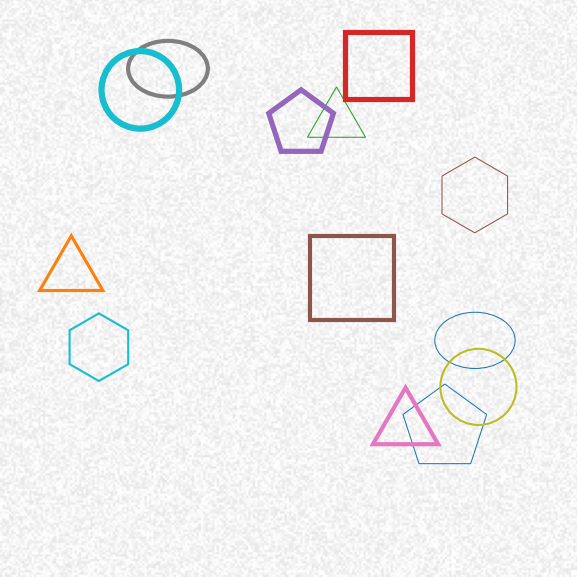[{"shape": "pentagon", "thickness": 0.5, "radius": 0.38, "center": [0.77, 0.258]}, {"shape": "oval", "thickness": 0.5, "radius": 0.35, "center": [0.822, 0.41]}, {"shape": "triangle", "thickness": 1.5, "radius": 0.32, "center": [0.123, 0.528]}, {"shape": "triangle", "thickness": 0.5, "radius": 0.29, "center": [0.583, 0.79]}, {"shape": "square", "thickness": 2.5, "radius": 0.29, "center": [0.655, 0.885]}, {"shape": "pentagon", "thickness": 2.5, "radius": 0.29, "center": [0.521, 0.785]}, {"shape": "hexagon", "thickness": 0.5, "radius": 0.33, "center": [0.822, 0.662]}, {"shape": "square", "thickness": 2, "radius": 0.36, "center": [0.61, 0.518]}, {"shape": "triangle", "thickness": 2, "radius": 0.33, "center": [0.702, 0.263]}, {"shape": "oval", "thickness": 2, "radius": 0.35, "center": [0.291, 0.88]}, {"shape": "circle", "thickness": 1, "radius": 0.33, "center": [0.828, 0.329]}, {"shape": "hexagon", "thickness": 1, "radius": 0.29, "center": [0.171, 0.398]}, {"shape": "circle", "thickness": 3, "radius": 0.34, "center": [0.243, 0.844]}]